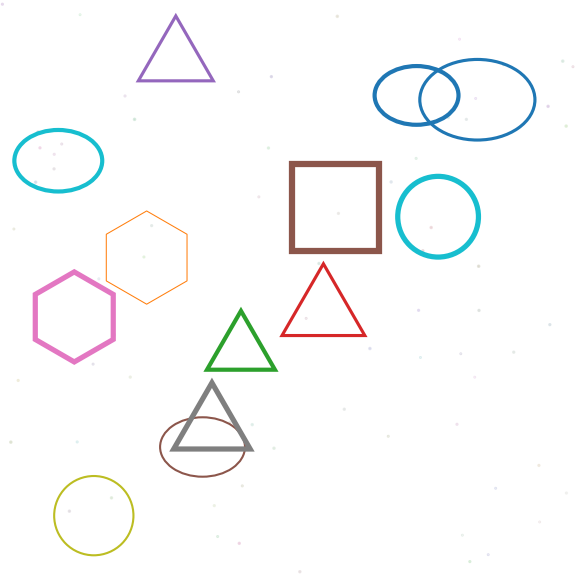[{"shape": "oval", "thickness": 1.5, "radius": 0.5, "center": [0.827, 0.826]}, {"shape": "oval", "thickness": 2, "radius": 0.36, "center": [0.721, 0.834]}, {"shape": "hexagon", "thickness": 0.5, "radius": 0.4, "center": [0.254, 0.553]}, {"shape": "triangle", "thickness": 2, "radius": 0.34, "center": [0.417, 0.393]}, {"shape": "triangle", "thickness": 1.5, "radius": 0.41, "center": [0.56, 0.46]}, {"shape": "triangle", "thickness": 1.5, "radius": 0.37, "center": [0.304, 0.897]}, {"shape": "square", "thickness": 3, "radius": 0.38, "center": [0.581, 0.64]}, {"shape": "oval", "thickness": 1, "radius": 0.37, "center": [0.351, 0.225]}, {"shape": "hexagon", "thickness": 2.5, "radius": 0.39, "center": [0.129, 0.45]}, {"shape": "triangle", "thickness": 2.5, "radius": 0.38, "center": [0.367, 0.26]}, {"shape": "circle", "thickness": 1, "radius": 0.34, "center": [0.162, 0.106]}, {"shape": "oval", "thickness": 2, "radius": 0.38, "center": [0.101, 0.721]}, {"shape": "circle", "thickness": 2.5, "radius": 0.35, "center": [0.759, 0.624]}]